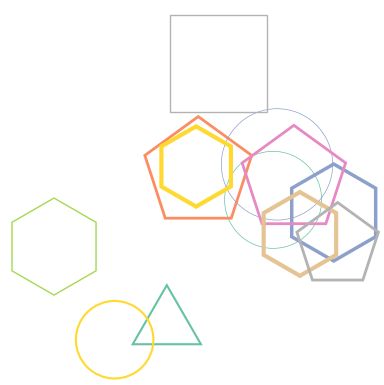[{"shape": "circle", "thickness": 0.5, "radius": 0.63, "center": [0.709, 0.481]}, {"shape": "triangle", "thickness": 1.5, "radius": 0.51, "center": [0.433, 0.157]}, {"shape": "pentagon", "thickness": 2, "radius": 0.73, "center": [0.515, 0.551]}, {"shape": "hexagon", "thickness": 2.5, "radius": 0.63, "center": [0.867, 0.448]}, {"shape": "circle", "thickness": 0.5, "radius": 0.72, "center": [0.72, 0.573]}, {"shape": "pentagon", "thickness": 2, "radius": 0.71, "center": [0.763, 0.533]}, {"shape": "hexagon", "thickness": 1, "radius": 0.63, "center": [0.14, 0.36]}, {"shape": "circle", "thickness": 1.5, "radius": 0.5, "center": [0.298, 0.118]}, {"shape": "hexagon", "thickness": 3, "radius": 0.52, "center": [0.509, 0.568]}, {"shape": "hexagon", "thickness": 3, "radius": 0.54, "center": [0.779, 0.392]}, {"shape": "square", "thickness": 1, "radius": 0.63, "center": [0.568, 0.835]}, {"shape": "pentagon", "thickness": 2, "radius": 0.56, "center": [0.877, 0.363]}]